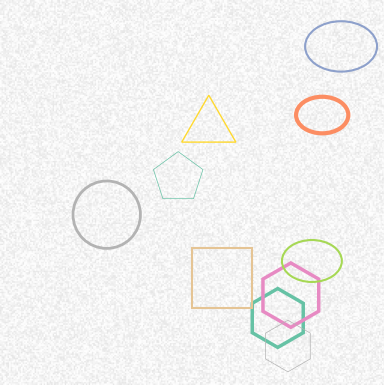[{"shape": "hexagon", "thickness": 2.5, "radius": 0.38, "center": [0.721, 0.174]}, {"shape": "pentagon", "thickness": 0.5, "radius": 0.34, "center": [0.463, 0.539]}, {"shape": "oval", "thickness": 3, "radius": 0.34, "center": [0.837, 0.701]}, {"shape": "oval", "thickness": 1.5, "radius": 0.47, "center": [0.886, 0.879]}, {"shape": "hexagon", "thickness": 2.5, "radius": 0.42, "center": [0.755, 0.233]}, {"shape": "oval", "thickness": 1.5, "radius": 0.39, "center": [0.81, 0.322]}, {"shape": "triangle", "thickness": 1, "radius": 0.41, "center": [0.542, 0.671]}, {"shape": "square", "thickness": 1.5, "radius": 0.39, "center": [0.577, 0.278]}, {"shape": "circle", "thickness": 2, "radius": 0.44, "center": [0.277, 0.442]}, {"shape": "hexagon", "thickness": 0.5, "radius": 0.34, "center": [0.748, 0.101]}]